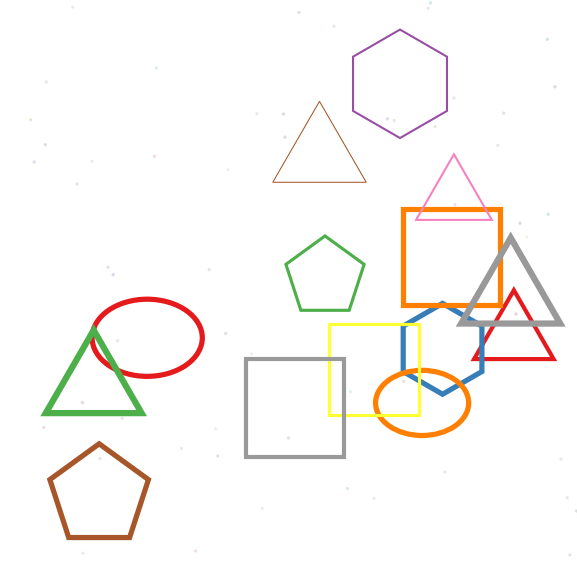[{"shape": "triangle", "thickness": 2, "radius": 0.4, "center": [0.89, 0.417]}, {"shape": "oval", "thickness": 2.5, "radius": 0.48, "center": [0.255, 0.414]}, {"shape": "hexagon", "thickness": 2.5, "radius": 0.39, "center": [0.766, 0.395]}, {"shape": "triangle", "thickness": 3, "radius": 0.48, "center": [0.162, 0.332]}, {"shape": "pentagon", "thickness": 1.5, "radius": 0.36, "center": [0.563, 0.519]}, {"shape": "hexagon", "thickness": 1, "radius": 0.47, "center": [0.693, 0.854]}, {"shape": "oval", "thickness": 2.5, "radius": 0.4, "center": [0.731, 0.301]}, {"shape": "square", "thickness": 2.5, "radius": 0.42, "center": [0.782, 0.554]}, {"shape": "square", "thickness": 1.5, "radius": 0.39, "center": [0.648, 0.359]}, {"shape": "triangle", "thickness": 0.5, "radius": 0.47, "center": [0.553, 0.73]}, {"shape": "pentagon", "thickness": 2.5, "radius": 0.45, "center": [0.172, 0.141]}, {"shape": "triangle", "thickness": 1, "radius": 0.38, "center": [0.786, 0.656]}, {"shape": "square", "thickness": 2, "radius": 0.42, "center": [0.51, 0.292]}, {"shape": "triangle", "thickness": 3, "radius": 0.5, "center": [0.884, 0.488]}]